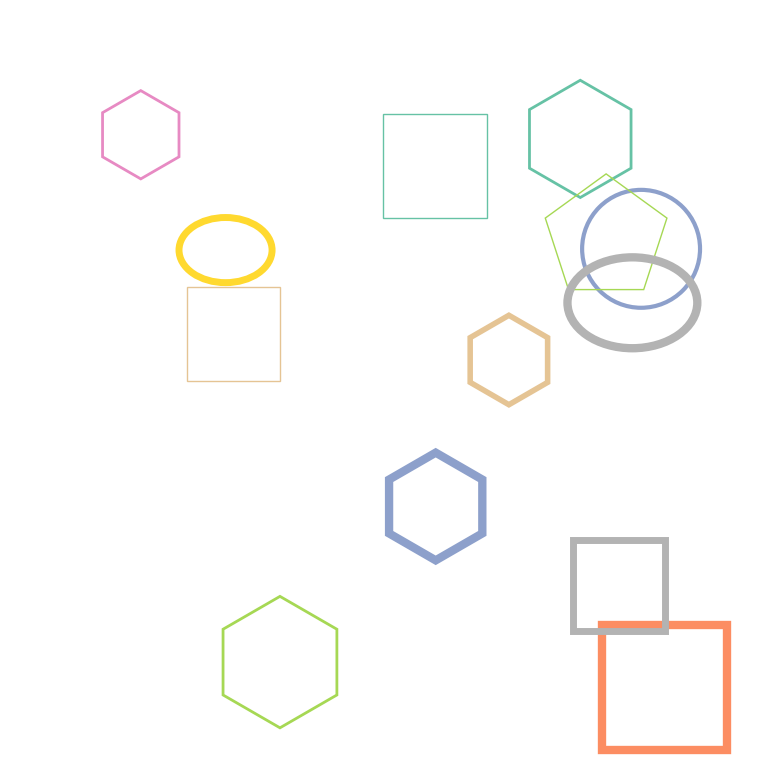[{"shape": "hexagon", "thickness": 1, "radius": 0.38, "center": [0.754, 0.82]}, {"shape": "square", "thickness": 0.5, "radius": 0.34, "center": [0.565, 0.785]}, {"shape": "square", "thickness": 3, "radius": 0.41, "center": [0.863, 0.107]}, {"shape": "circle", "thickness": 1.5, "radius": 0.38, "center": [0.833, 0.677]}, {"shape": "hexagon", "thickness": 3, "radius": 0.35, "center": [0.566, 0.342]}, {"shape": "hexagon", "thickness": 1, "radius": 0.29, "center": [0.183, 0.825]}, {"shape": "pentagon", "thickness": 0.5, "radius": 0.42, "center": [0.787, 0.691]}, {"shape": "hexagon", "thickness": 1, "radius": 0.43, "center": [0.364, 0.14]}, {"shape": "oval", "thickness": 2.5, "radius": 0.3, "center": [0.293, 0.675]}, {"shape": "square", "thickness": 0.5, "radius": 0.3, "center": [0.304, 0.566]}, {"shape": "hexagon", "thickness": 2, "radius": 0.29, "center": [0.661, 0.532]}, {"shape": "square", "thickness": 2.5, "radius": 0.3, "center": [0.804, 0.239]}, {"shape": "oval", "thickness": 3, "radius": 0.42, "center": [0.821, 0.607]}]